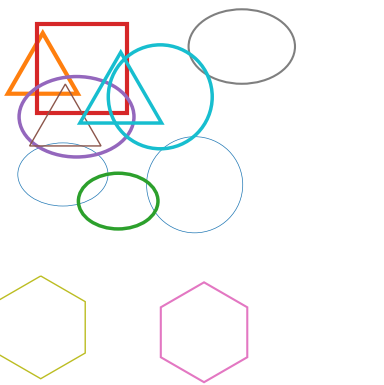[{"shape": "oval", "thickness": 0.5, "radius": 0.59, "center": [0.163, 0.547]}, {"shape": "circle", "thickness": 0.5, "radius": 0.62, "center": [0.506, 0.52]}, {"shape": "triangle", "thickness": 3, "radius": 0.53, "center": [0.111, 0.809]}, {"shape": "oval", "thickness": 2.5, "radius": 0.52, "center": [0.307, 0.478]}, {"shape": "square", "thickness": 3, "radius": 0.58, "center": [0.213, 0.822]}, {"shape": "oval", "thickness": 2.5, "radius": 0.75, "center": [0.199, 0.697]}, {"shape": "triangle", "thickness": 1, "radius": 0.54, "center": [0.17, 0.674]}, {"shape": "hexagon", "thickness": 1.5, "radius": 0.65, "center": [0.53, 0.137]}, {"shape": "oval", "thickness": 1.5, "radius": 0.69, "center": [0.628, 0.879]}, {"shape": "hexagon", "thickness": 1, "radius": 0.67, "center": [0.106, 0.15]}, {"shape": "circle", "thickness": 2.5, "radius": 0.67, "center": [0.416, 0.749]}, {"shape": "triangle", "thickness": 2.5, "radius": 0.61, "center": [0.314, 0.742]}]